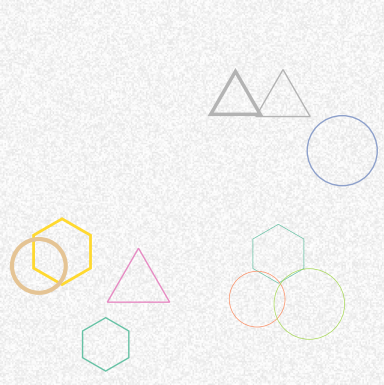[{"shape": "hexagon", "thickness": 1, "radius": 0.35, "center": [0.275, 0.106]}, {"shape": "hexagon", "thickness": 0.5, "radius": 0.38, "center": [0.723, 0.341]}, {"shape": "circle", "thickness": 0.5, "radius": 0.36, "center": [0.668, 0.223]}, {"shape": "circle", "thickness": 1, "radius": 0.45, "center": [0.889, 0.609]}, {"shape": "triangle", "thickness": 1, "radius": 0.47, "center": [0.36, 0.262]}, {"shape": "circle", "thickness": 0.5, "radius": 0.46, "center": [0.803, 0.21]}, {"shape": "hexagon", "thickness": 2, "radius": 0.43, "center": [0.161, 0.346]}, {"shape": "circle", "thickness": 3, "radius": 0.35, "center": [0.101, 0.309]}, {"shape": "triangle", "thickness": 2.5, "radius": 0.37, "center": [0.612, 0.74]}, {"shape": "triangle", "thickness": 1, "radius": 0.41, "center": [0.735, 0.738]}]